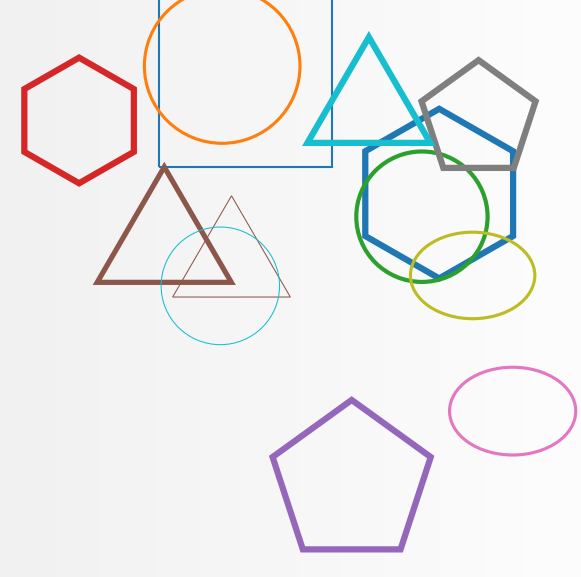[{"shape": "hexagon", "thickness": 3, "radius": 0.73, "center": [0.756, 0.664]}, {"shape": "square", "thickness": 1, "radius": 0.74, "center": [0.423, 0.858]}, {"shape": "circle", "thickness": 1.5, "radius": 0.67, "center": [0.382, 0.885]}, {"shape": "circle", "thickness": 2, "radius": 0.56, "center": [0.726, 0.624]}, {"shape": "hexagon", "thickness": 3, "radius": 0.54, "center": [0.136, 0.791]}, {"shape": "pentagon", "thickness": 3, "radius": 0.72, "center": [0.605, 0.164]}, {"shape": "triangle", "thickness": 2.5, "radius": 0.67, "center": [0.283, 0.577]}, {"shape": "triangle", "thickness": 0.5, "radius": 0.58, "center": [0.398, 0.543]}, {"shape": "oval", "thickness": 1.5, "radius": 0.54, "center": [0.882, 0.287]}, {"shape": "pentagon", "thickness": 3, "radius": 0.52, "center": [0.823, 0.792]}, {"shape": "oval", "thickness": 1.5, "radius": 0.53, "center": [0.813, 0.522]}, {"shape": "circle", "thickness": 0.5, "radius": 0.51, "center": [0.379, 0.504]}, {"shape": "triangle", "thickness": 3, "radius": 0.61, "center": [0.635, 0.813]}]